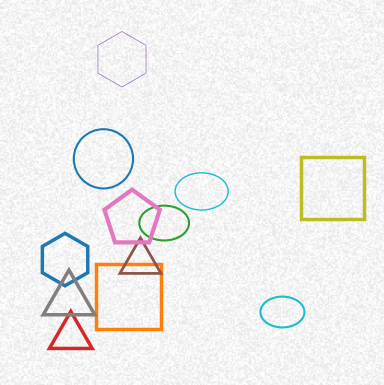[{"shape": "hexagon", "thickness": 2.5, "radius": 0.34, "center": [0.169, 0.326]}, {"shape": "circle", "thickness": 1.5, "radius": 0.38, "center": [0.269, 0.587]}, {"shape": "square", "thickness": 2.5, "radius": 0.42, "center": [0.333, 0.23]}, {"shape": "oval", "thickness": 1.5, "radius": 0.32, "center": [0.426, 0.421]}, {"shape": "triangle", "thickness": 2.5, "radius": 0.32, "center": [0.184, 0.127]}, {"shape": "hexagon", "thickness": 0.5, "radius": 0.36, "center": [0.317, 0.846]}, {"shape": "triangle", "thickness": 2, "radius": 0.31, "center": [0.365, 0.321]}, {"shape": "pentagon", "thickness": 3, "radius": 0.38, "center": [0.343, 0.432]}, {"shape": "triangle", "thickness": 2.5, "radius": 0.39, "center": [0.179, 0.221]}, {"shape": "square", "thickness": 2.5, "radius": 0.4, "center": [0.864, 0.512]}, {"shape": "oval", "thickness": 1.5, "radius": 0.29, "center": [0.734, 0.19]}, {"shape": "oval", "thickness": 1, "radius": 0.34, "center": [0.524, 0.503]}]